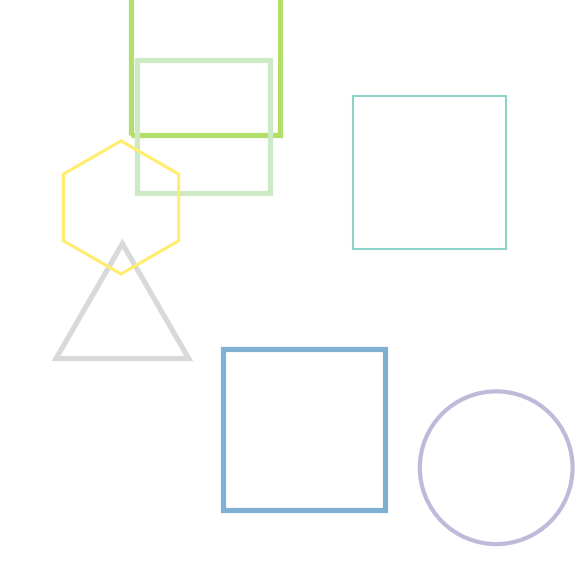[{"shape": "square", "thickness": 1, "radius": 0.66, "center": [0.744, 0.7]}, {"shape": "circle", "thickness": 2, "radius": 0.66, "center": [0.859, 0.189]}, {"shape": "square", "thickness": 2.5, "radius": 0.7, "center": [0.526, 0.256]}, {"shape": "square", "thickness": 2.5, "radius": 0.64, "center": [0.356, 0.893]}, {"shape": "triangle", "thickness": 2.5, "radius": 0.66, "center": [0.212, 0.445]}, {"shape": "square", "thickness": 2.5, "radius": 0.58, "center": [0.352, 0.781]}, {"shape": "hexagon", "thickness": 1.5, "radius": 0.58, "center": [0.21, 0.64]}]